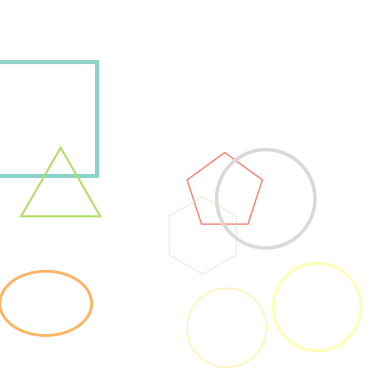[{"shape": "square", "thickness": 3, "radius": 0.74, "center": [0.104, 0.691]}, {"shape": "circle", "thickness": 2, "radius": 0.57, "center": [0.824, 0.202]}, {"shape": "pentagon", "thickness": 1, "radius": 0.51, "center": [0.584, 0.501]}, {"shape": "oval", "thickness": 2, "radius": 0.6, "center": [0.119, 0.212]}, {"shape": "triangle", "thickness": 1.5, "radius": 0.59, "center": [0.158, 0.498]}, {"shape": "circle", "thickness": 2.5, "radius": 0.64, "center": [0.69, 0.484]}, {"shape": "hexagon", "thickness": 0.5, "radius": 0.5, "center": [0.527, 0.388]}, {"shape": "circle", "thickness": 0.5, "radius": 0.51, "center": [0.589, 0.149]}]